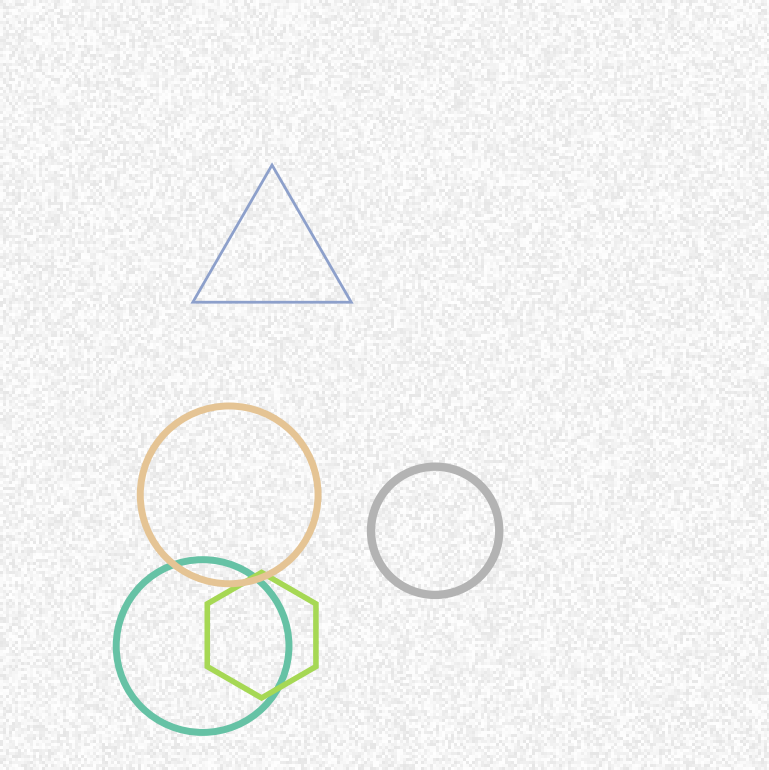[{"shape": "circle", "thickness": 2.5, "radius": 0.56, "center": [0.263, 0.161]}, {"shape": "triangle", "thickness": 1, "radius": 0.59, "center": [0.353, 0.667]}, {"shape": "hexagon", "thickness": 2, "radius": 0.41, "center": [0.34, 0.175]}, {"shape": "circle", "thickness": 2.5, "radius": 0.58, "center": [0.298, 0.357]}, {"shape": "circle", "thickness": 3, "radius": 0.42, "center": [0.565, 0.311]}]